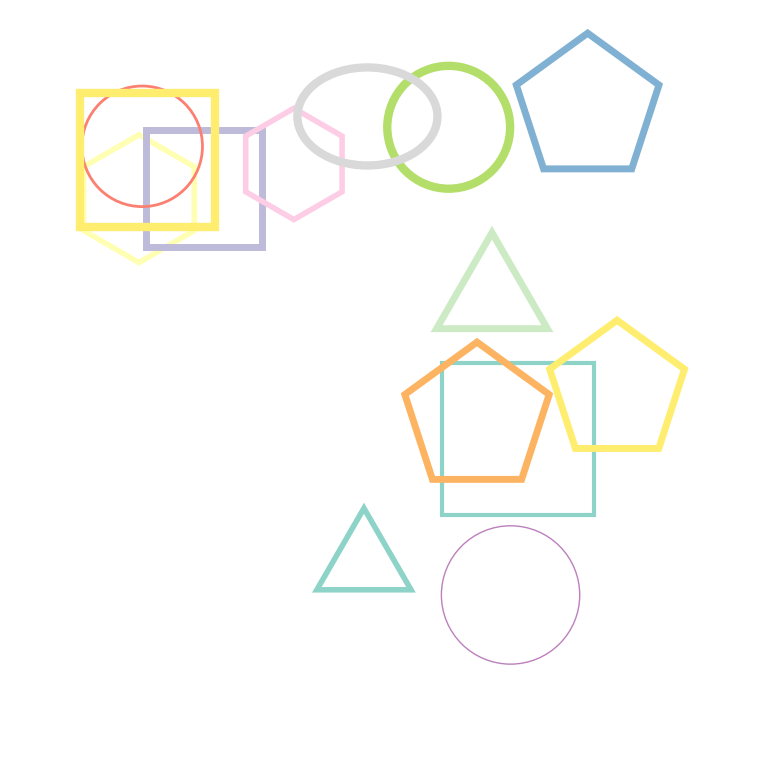[{"shape": "square", "thickness": 1.5, "radius": 0.49, "center": [0.672, 0.43]}, {"shape": "triangle", "thickness": 2, "radius": 0.35, "center": [0.473, 0.269]}, {"shape": "hexagon", "thickness": 2, "radius": 0.41, "center": [0.18, 0.742]}, {"shape": "square", "thickness": 2.5, "radius": 0.38, "center": [0.265, 0.755]}, {"shape": "circle", "thickness": 1, "radius": 0.39, "center": [0.185, 0.81]}, {"shape": "pentagon", "thickness": 2.5, "radius": 0.49, "center": [0.763, 0.859]}, {"shape": "pentagon", "thickness": 2.5, "radius": 0.49, "center": [0.62, 0.457]}, {"shape": "circle", "thickness": 3, "radius": 0.4, "center": [0.583, 0.835]}, {"shape": "hexagon", "thickness": 2, "radius": 0.36, "center": [0.382, 0.787]}, {"shape": "oval", "thickness": 3, "radius": 0.45, "center": [0.477, 0.849]}, {"shape": "circle", "thickness": 0.5, "radius": 0.45, "center": [0.663, 0.227]}, {"shape": "triangle", "thickness": 2.5, "radius": 0.42, "center": [0.639, 0.615]}, {"shape": "square", "thickness": 3, "radius": 0.44, "center": [0.192, 0.792]}, {"shape": "pentagon", "thickness": 2.5, "radius": 0.46, "center": [0.801, 0.492]}]